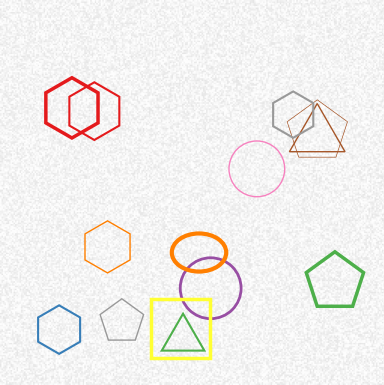[{"shape": "hexagon", "thickness": 2.5, "radius": 0.39, "center": [0.187, 0.72]}, {"shape": "hexagon", "thickness": 1.5, "radius": 0.37, "center": [0.245, 0.711]}, {"shape": "hexagon", "thickness": 1.5, "radius": 0.31, "center": [0.154, 0.144]}, {"shape": "pentagon", "thickness": 2.5, "radius": 0.39, "center": [0.87, 0.268]}, {"shape": "triangle", "thickness": 1.5, "radius": 0.32, "center": [0.475, 0.121]}, {"shape": "circle", "thickness": 2, "radius": 0.4, "center": [0.547, 0.251]}, {"shape": "oval", "thickness": 3, "radius": 0.35, "center": [0.517, 0.344]}, {"shape": "hexagon", "thickness": 1, "radius": 0.34, "center": [0.279, 0.359]}, {"shape": "square", "thickness": 2.5, "radius": 0.39, "center": [0.469, 0.147]}, {"shape": "pentagon", "thickness": 0.5, "radius": 0.41, "center": [0.824, 0.658]}, {"shape": "triangle", "thickness": 1, "radius": 0.42, "center": [0.824, 0.648]}, {"shape": "circle", "thickness": 1, "radius": 0.36, "center": [0.667, 0.561]}, {"shape": "hexagon", "thickness": 1.5, "radius": 0.3, "center": [0.762, 0.702]}, {"shape": "pentagon", "thickness": 1, "radius": 0.3, "center": [0.316, 0.165]}]